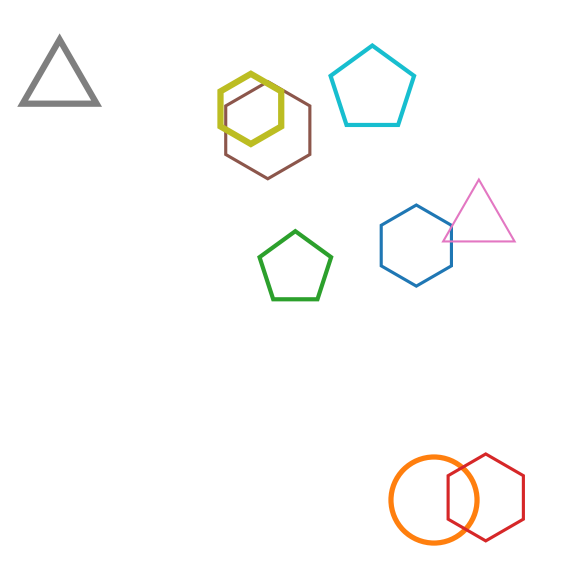[{"shape": "hexagon", "thickness": 1.5, "radius": 0.35, "center": [0.721, 0.574]}, {"shape": "circle", "thickness": 2.5, "radius": 0.37, "center": [0.752, 0.133]}, {"shape": "pentagon", "thickness": 2, "radius": 0.33, "center": [0.511, 0.534]}, {"shape": "hexagon", "thickness": 1.5, "radius": 0.38, "center": [0.841, 0.138]}, {"shape": "hexagon", "thickness": 1.5, "radius": 0.42, "center": [0.464, 0.774]}, {"shape": "triangle", "thickness": 1, "radius": 0.36, "center": [0.829, 0.617]}, {"shape": "triangle", "thickness": 3, "radius": 0.37, "center": [0.103, 0.857]}, {"shape": "hexagon", "thickness": 3, "radius": 0.3, "center": [0.434, 0.811]}, {"shape": "pentagon", "thickness": 2, "radius": 0.38, "center": [0.645, 0.844]}]